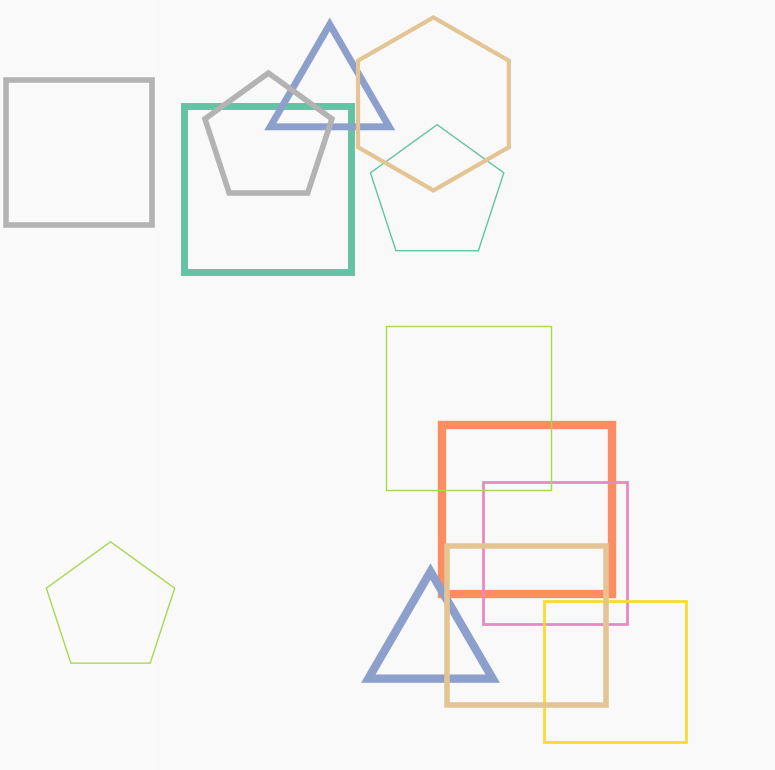[{"shape": "pentagon", "thickness": 0.5, "radius": 0.45, "center": [0.564, 0.748]}, {"shape": "square", "thickness": 2.5, "radius": 0.54, "center": [0.345, 0.754]}, {"shape": "square", "thickness": 3, "radius": 0.55, "center": [0.68, 0.338]}, {"shape": "triangle", "thickness": 3, "radius": 0.46, "center": [0.556, 0.165]}, {"shape": "triangle", "thickness": 2.5, "radius": 0.44, "center": [0.425, 0.88]}, {"shape": "square", "thickness": 1, "radius": 0.46, "center": [0.717, 0.282]}, {"shape": "square", "thickness": 0.5, "radius": 0.53, "center": [0.605, 0.47]}, {"shape": "pentagon", "thickness": 0.5, "radius": 0.44, "center": [0.143, 0.209]}, {"shape": "square", "thickness": 1, "radius": 0.46, "center": [0.794, 0.127]}, {"shape": "hexagon", "thickness": 1.5, "radius": 0.56, "center": [0.559, 0.865]}, {"shape": "square", "thickness": 2, "radius": 0.51, "center": [0.679, 0.188]}, {"shape": "square", "thickness": 2, "radius": 0.47, "center": [0.102, 0.802]}, {"shape": "pentagon", "thickness": 2, "radius": 0.43, "center": [0.346, 0.819]}]